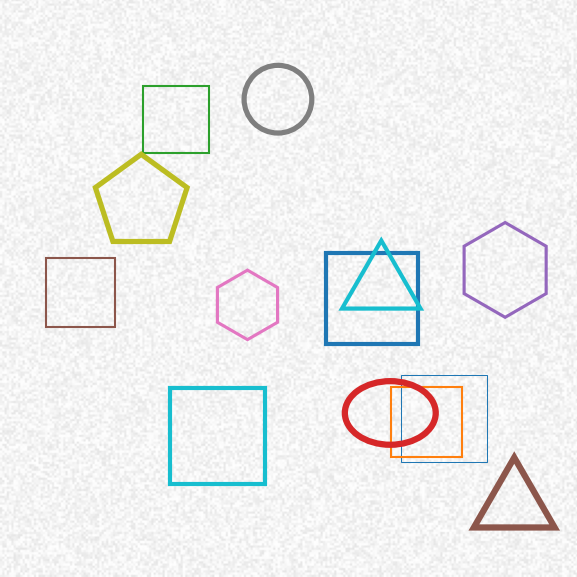[{"shape": "square", "thickness": 0.5, "radius": 0.37, "center": [0.769, 0.275]}, {"shape": "square", "thickness": 2, "radius": 0.39, "center": [0.644, 0.483]}, {"shape": "square", "thickness": 1, "radius": 0.3, "center": [0.739, 0.269]}, {"shape": "square", "thickness": 1, "radius": 0.29, "center": [0.305, 0.793]}, {"shape": "oval", "thickness": 3, "radius": 0.39, "center": [0.676, 0.284]}, {"shape": "hexagon", "thickness": 1.5, "radius": 0.41, "center": [0.875, 0.532]}, {"shape": "square", "thickness": 1, "radius": 0.3, "center": [0.139, 0.493]}, {"shape": "triangle", "thickness": 3, "radius": 0.4, "center": [0.89, 0.126]}, {"shape": "hexagon", "thickness": 1.5, "radius": 0.3, "center": [0.429, 0.471]}, {"shape": "circle", "thickness": 2.5, "radius": 0.29, "center": [0.481, 0.827]}, {"shape": "pentagon", "thickness": 2.5, "radius": 0.42, "center": [0.245, 0.648]}, {"shape": "square", "thickness": 2, "radius": 0.41, "center": [0.377, 0.244]}, {"shape": "triangle", "thickness": 2, "radius": 0.39, "center": [0.66, 0.504]}]